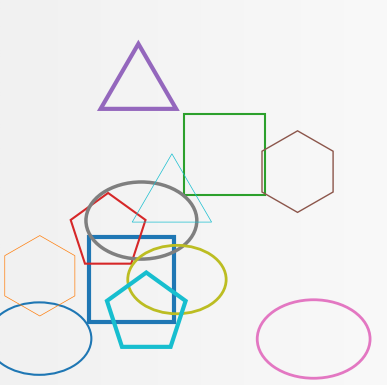[{"shape": "oval", "thickness": 1.5, "radius": 0.67, "center": [0.101, 0.121]}, {"shape": "square", "thickness": 3, "radius": 0.55, "center": [0.339, 0.273]}, {"shape": "hexagon", "thickness": 0.5, "radius": 0.52, "center": [0.103, 0.284]}, {"shape": "square", "thickness": 1.5, "radius": 0.52, "center": [0.579, 0.598]}, {"shape": "pentagon", "thickness": 1.5, "radius": 0.51, "center": [0.279, 0.397]}, {"shape": "triangle", "thickness": 3, "radius": 0.56, "center": [0.357, 0.774]}, {"shape": "hexagon", "thickness": 1, "radius": 0.53, "center": [0.768, 0.554]}, {"shape": "oval", "thickness": 2, "radius": 0.73, "center": [0.809, 0.119]}, {"shape": "oval", "thickness": 2.5, "radius": 0.72, "center": [0.365, 0.427]}, {"shape": "oval", "thickness": 2, "radius": 0.63, "center": [0.457, 0.274]}, {"shape": "pentagon", "thickness": 3, "radius": 0.53, "center": [0.378, 0.185]}, {"shape": "triangle", "thickness": 0.5, "radius": 0.59, "center": [0.444, 0.482]}]